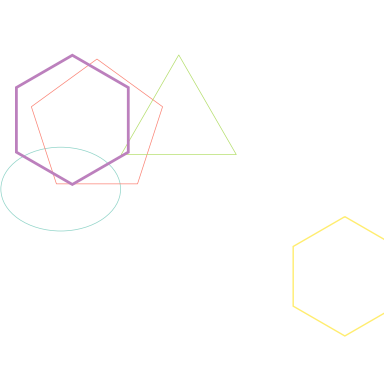[{"shape": "oval", "thickness": 0.5, "radius": 0.78, "center": [0.158, 0.509]}, {"shape": "pentagon", "thickness": 0.5, "radius": 0.9, "center": [0.252, 0.667]}, {"shape": "triangle", "thickness": 0.5, "radius": 0.86, "center": [0.464, 0.685]}, {"shape": "hexagon", "thickness": 2, "radius": 0.84, "center": [0.188, 0.689]}, {"shape": "hexagon", "thickness": 1, "radius": 0.77, "center": [0.896, 0.282]}]